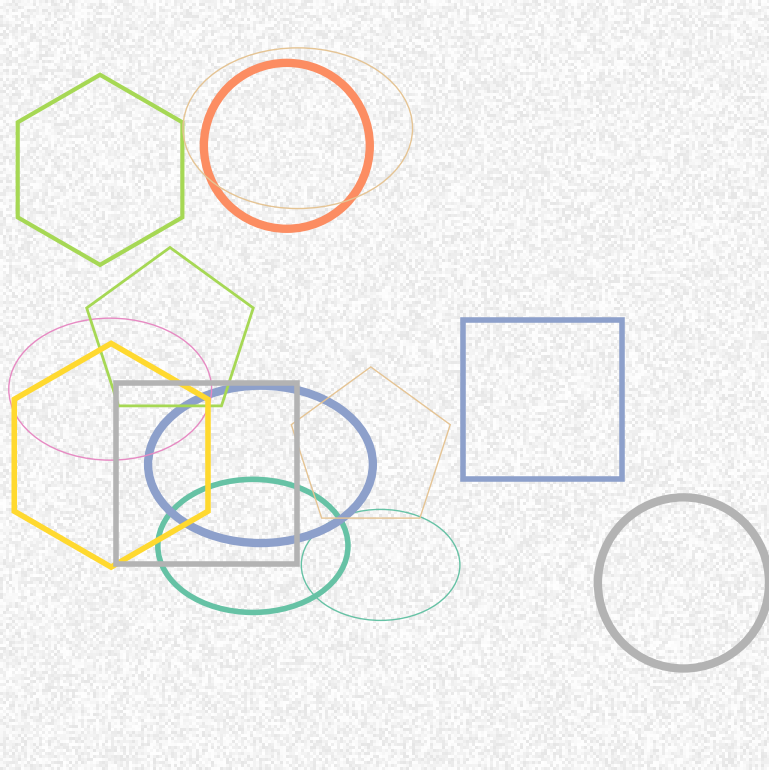[{"shape": "oval", "thickness": 0.5, "radius": 0.51, "center": [0.494, 0.266]}, {"shape": "oval", "thickness": 2, "radius": 0.62, "center": [0.328, 0.291]}, {"shape": "circle", "thickness": 3, "radius": 0.54, "center": [0.373, 0.811]}, {"shape": "square", "thickness": 2, "radius": 0.52, "center": [0.704, 0.481]}, {"shape": "oval", "thickness": 3, "radius": 0.73, "center": [0.338, 0.397]}, {"shape": "oval", "thickness": 0.5, "radius": 0.66, "center": [0.143, 0.495]}, {"shape": "hexagon", "thickness": 1.5, "radius": 0.62, "center": [0.13, 0.779]}, {"shape": "pentagon", "thickness": 1, "radius": 0.57, "center": [0.221, 0.565]}, {"shape": "hexagon", "thickness": 2, "radius": 0.73, "center": [0.144, 0.409]}, {"shape": "oval", "thickness": 0.5, "radius": 0.75, "center": [0.387, 0.834]}, {"shape": "pentagon", "thickness": 0.5, "radius": 0.54, "center": [0.482, 0.415]}, {"shape": "square", "thickness": 2, "radius": 0.59, "center": [0.268, 0.385]}, {"shape": "circle", "thickness": 3, "radius": 0.56, "center": [0.888, 0.243]}]